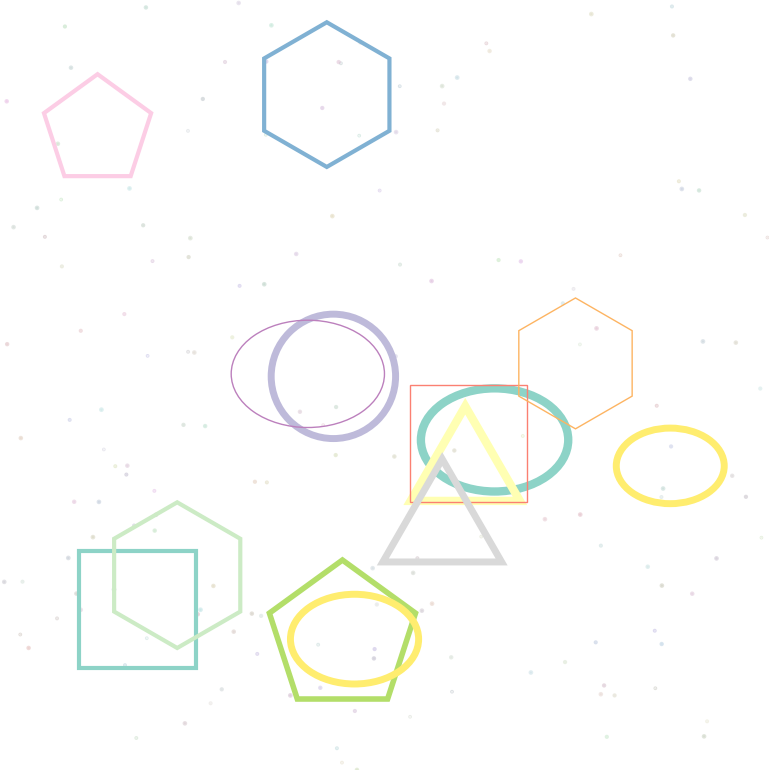[{"shape": "square", "thickness": 1.5, "radius": 0.38, "center": [0.178, 0.209]}, {"shape": "oval", "thickness": 3, "radius": 0.48, "center": [0.642, 0.429]}, {"shape": "triangle", "thickness": 3, "radius": 0.41, "center": [0.604, 0.39]}, {"shape": "circle", "thickness": 2.5, "radius": 0.4, "center": [0.433, 0.511]}, {"shape": "square", "thickness": 0.5, "radius": 0.38, "center": [0.608, 0.424]}, {"shape": "hexagon", "thickness": 1.5, "radius": 0.47, "center": [0.424, 0.877]}, {"shape": "hexagon", "thickness": 0.5, "radius": 0.42, "center": [0.747, 0.528]}, {"shape": "pentagon", "thickness": 2, "radius": 0.5, "center": [0.445, 0.173]}, {"shape": "pentagon", "thickness": 1.5, "radius": 0.37, "center": [0.127, 0.83]}, {"shape": "triangle", "thickness": 2.5, "radius": 0.45, "center": [0.574, 0.315]}, {"shape": "oval", "thickness": 0.5, "radius": 0.5, "center": [0.4, 0.514]}, {"shape": "hexagon", "thickness": 1.5, "radius": 0.47, "center": [0.23, 0.253]}, {"shape": "oval", "thickness": 2.5, "radius": 0.35, "center": [0.87, 0.395]}, {"shape": "oval", "thickness": 2.5, "radius": 0.42, "center": [0.46, 0.17]}]